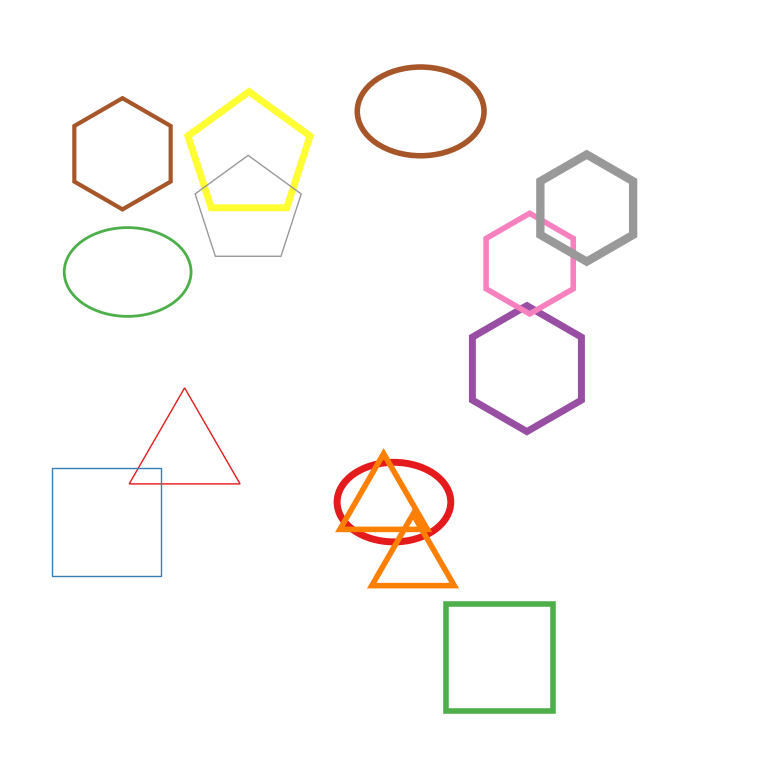[{"shape": "oval", "thickness": 2.5, "radius": 0.37, "center": [0.512, 0.348]}, {"shape": "triangle", "thickness": 0.5, "radius": 0.42, "center": [0.24, 0.413]}, {"shape": "square", "thickness": 0.5, "radius": 0.35, "center": [0.139, 0.322]}, {"shape": "square", "thickness": 2, "radius": 0.35, "center": [0.649, 0.147]}, {"shape": "oval", "thickness": 1, "radius": 0.41, "center": [0.166, 0.647]}, {"shape": "hexagon", "thickness": 2.5, "radius": 0.41, "center": [0.684, 0.521]}, {"shape": "triangle", "thickness": 2, "radius": 0.33, "center": [0.498, 0.345]}, {"shape": "triangle", "thickness": 2, "radius": 0.31, "center": [0.536, 0.27]}, {"shape": "pentagon", "thickness": 2.5, "radius": 0.42, "center": [0.323, 0.798]}, {"shape": "oval", "thickness": 2, "radius": 0.41, "center": [0.546, 0.855]}, {"shape": "hexagon", "thickness": 1.5, "radius": 0.36, "center": [0.159, 0.8]}, {"shape": "hexagon", "thickness": 2, "radius": 0.33, "center": [0.688, 0.658]}, {"shape": "hexagon", "thickness": 3, "radius": 0.35, "center": [0.762, 0.73]}, {"shape": "pentagon", "thickness": 0.5, "radius": 0.36, "center": [0.322, 0.726]}]